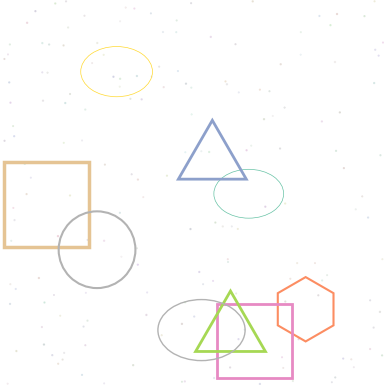[{"shape": "oval", "thickness": 0.5, "radius": 0.45, "center": [0.646, 0.497]}, {"shape": "hexagon", "thickness": 1.5, "radius": 0.42, "center": [0.794, 0.197]}, {"shape": "triangle", "thickness": 2, "radius": 0.51, "center": [0.551, 0.586]}, {"shape": "square", "thickness": 2, "radius": 0.49, "center": [0.661, 0.114]}, {"shape": "triangle", "thickness": 2, "radius": 0.52, "center": [0.599, 0.139]}, {"shape": "oval", "thickness": 0.5, "radius": 0.47, "center": [0.303, 0.814]}, {"shape": "square", "thickness": 2.5, "radius": 0.55, "center": [0.121, 0.469]}, {"shape": "circle", "thickness": 1.5, "radius": 0.5, "center": [0.252, 0.351]}, {"shape": "oval", "thickness": 1, "radius": 0.57, "center": [0.523, 0.143]}]